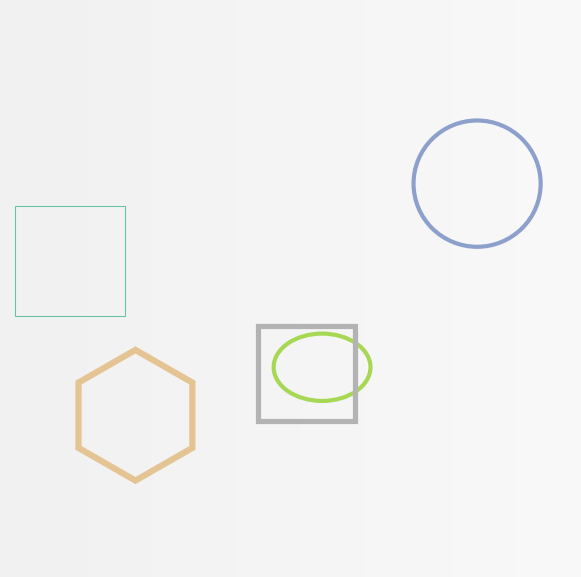[{"shape": "square", "thickness": 0.5, "radius": 0.48, "center": [0.12, 0.546]}, {"shape": "circle", "thickness": 2, "radius": 0.55, "center": [0.821, 0.681]}, {"shape": "oval", "thickness": 2, "radius": 0.42, "center": [0.554, 0.363]}, {"shape": "hexagon", "thickness": 3, "radius": 0.57, "center": [0.233, 0.28]}, {"shape": "square", "thickness": 2.5, "radius": 0.41, "center": [0.527, 0.352]}]